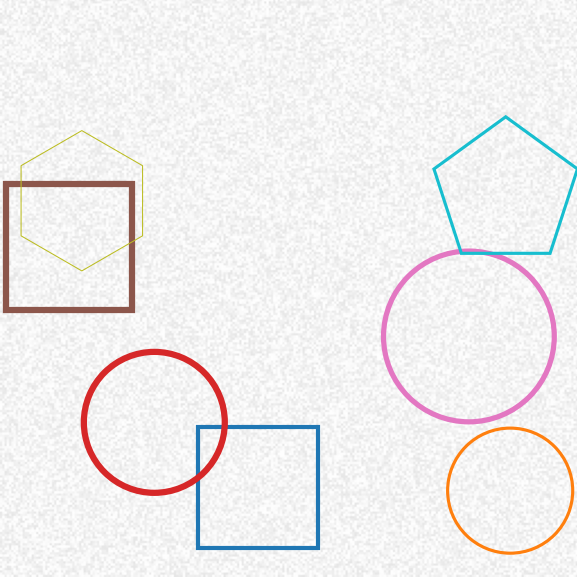[{"shape": "square", "thickness": 2, "radius": 0.52, "center": [0.447, 0.155]}, {"shape": "circle", "thickness": 1.5, "radius": 0.54, "center": [0.883, 0.15]}, {"shape": "circle", "thickness": 3, "radius": 0.61, "center": [0.267, 0.268]}, {"shape": "square", "thickness": 3, "radius": 0.54, "center": [0.119, 0.572]}, {"shape": "circle", "thickness": 2.5, "radius": 0.74, "center": [0.812, 0.417]}, {"shape": "hexagon", "thickness": 0.5, "radius": 0.61, "center": [0.142, 0.652]}, {"shape": "pentagon", "thickness": 1.5, "radius": 0.65, "center": [0.876, 0.666]}]